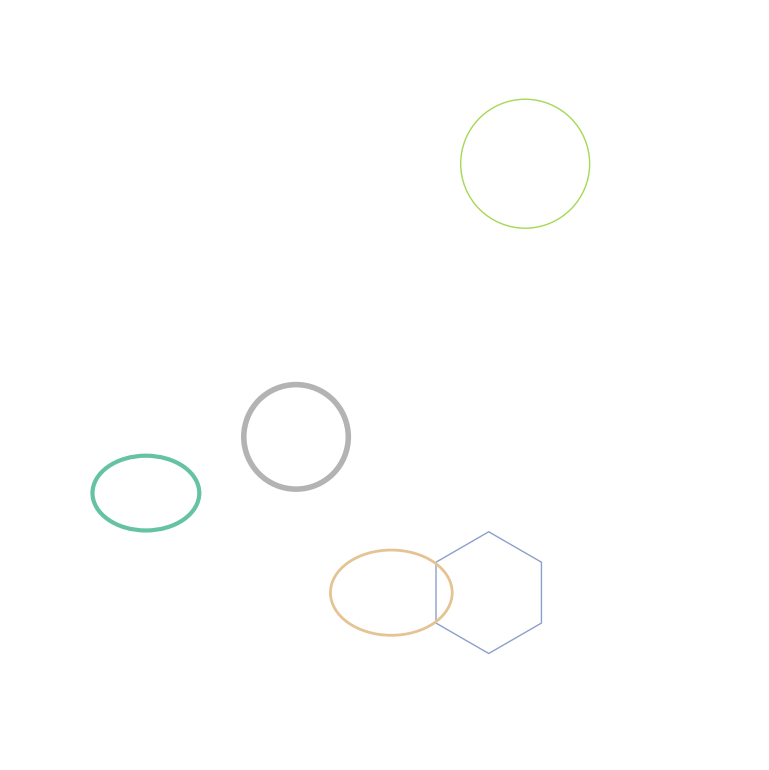[{"shape": "oval", "thickness": 1.5, "radius": 0.35, "center": [0.189, 0.36]}, {"shape": "hexagon", "thickness": 0.5, "radius": 0.4, "center": [0.635, 0.23]}, {"shape": "circle", "thickness": 0.5, "radius": 0.42, "center": [0.682, 0.787]}, {"shape": "oval", "thickness": 1, "radius": 0.4, "center": [0.508, 0.23]}, {"shape": "circle", "thickness": 2, "radius": 0.34, "center": [0.384, 0.433]}]